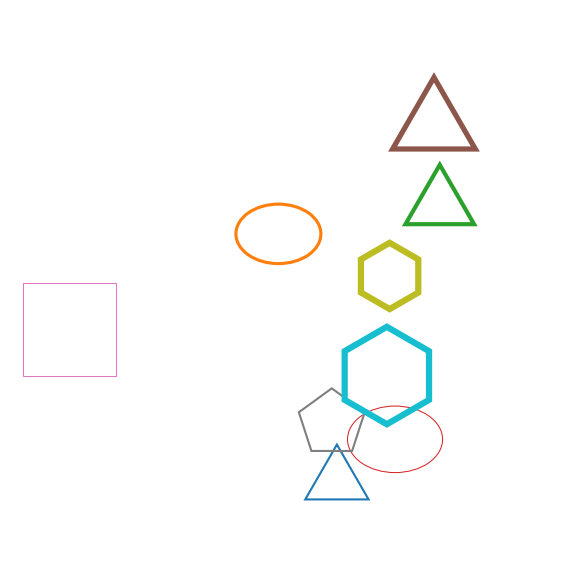[{"shape": "triangle", "thickness": 1, "radius": 0.32, "center": [0.583, 0.166]}, {"shape": "oval", "thickness": 1.5, "radius": 0.37, "center": [0.482, 0.594]}, {"shape": "triangle", "thickness": 2, "radius": 0.34, "center": [0.762, 0.645]}, {"shape": "oval", "thickness": 0.5, "radius": 0.41, "center": [0.684, 0.238]}, {"shape": "triangle", "thickness": 2.5, "radius": 0.41, "center": [0.751, 0.782]}, {"shape": "square", "thickness": 0.5, "radius": 0.4, "center": [0.121, 0.428]}, {"shape": "pentagon", "thickness": 1, "radius": 0.3, "center": [0.574, 0.267]}, {"shape": "hexagon", "thickness": 3, "radius": 0.29, "center": [0.675, 0.521]}, {"shape": "hexagon", "thickness": 3, "radius": 0.42, "center": [0.67, 0.349]}]